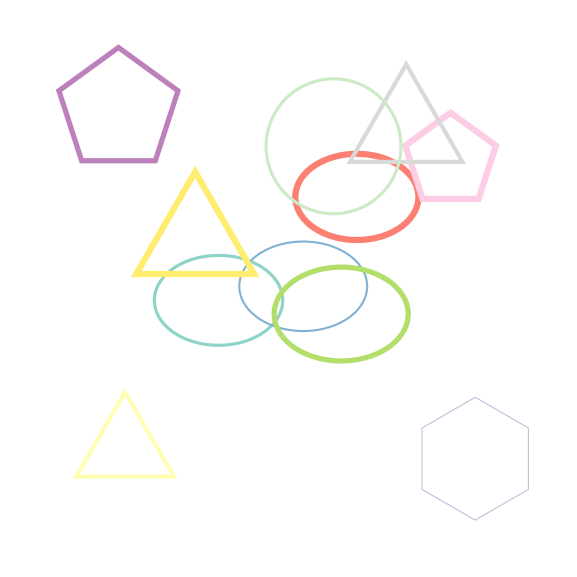[{"shape": "oval", "thickness": 1.5, "radius": 0.56, "center": [0.378, 0.479]}, {"shape": "triangle", "thickness": 2, "radius": 0.49, "center": [0.217, 0.223]}, {"shape": "hexagon", "thickness": 0.5, "radius": 0.53, "center": [0.823, 0.205]}, {"shape": "oval", "thickness": 3, "radius": 0.53, "center": [0.618, 0.658]}, {"shape": "oval", "thickness": 1, "radius": 0.55, "center": [0.525, 0.503]}, {"shape": "oval", "thickness": 2.5, "radius": 0.58, "center": [0.591, 0.455]}, {"shape": "pentagon", "thickness": 3, "radius": 0.41, "center": [0.78, 0.721]}, {"shape": "triangle", "thickness": 2, "radius": 0.56, "center": [0.703, 0.775]}, {"shape": "pentagon", "thickness": 2.5, "radius": 0.54, "center": [0.205, 0.808]}, {"shape": "circle", "thickness": 1.5, "radius": 0.58, "center": [0.578, 0.746]}, {"shape": "triangle", "thickness": 3, "radius": 0.59, "center": [0.338, 0.584]}]